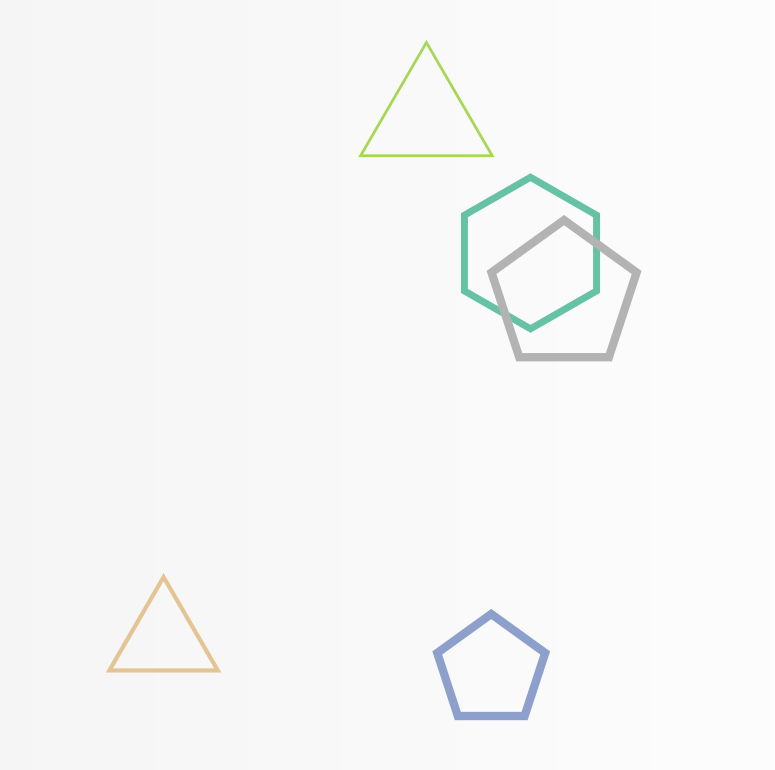[{"shape": "hexagon", "thickness": 2.5, "radius": 0.49, "center": [0.685, 0.671]}, {"shape": "pentagon", "thickness": 3, "radius": 0.37, "center": [0.634, 0.129]}, {"shape": "triangle", "thickness": 1, "radius": 0.49, "center": [0.55, 0.847]}, {"shape": "triangle", "thickness": 1.5, "radius": 0.4, "center": [0.211, 0.17]}, {"shape": "pentagon", "thickness": 3, "radius": 0.49, "center": [0.728, 0.616]}]